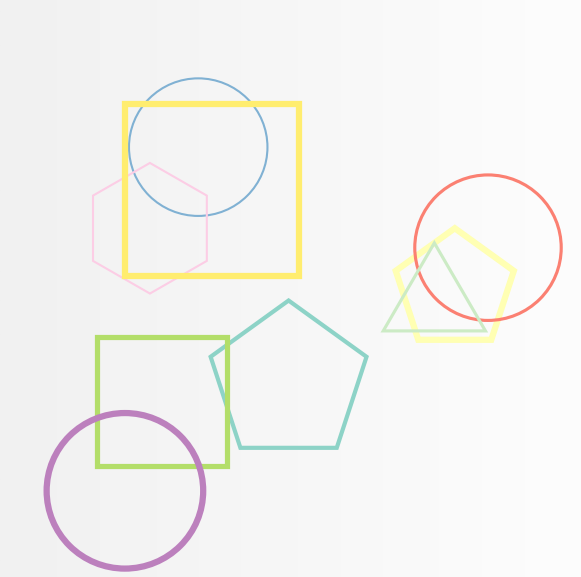[{"shape": "pentagon", "thickness": 2, "radius": 0.71, "center": [0.496, 0.338]}, {"shape": "pentagon", "thickness": 3, "radius": 0.53, "center": [0.782, 0.497]}, {"shape": "circle", "thickness": 1.5, "radius": 0.63, "center": [0.84, 0.57]}, {"shape": "circle", "thickness": 1, "radius": 0.6, "center": [0.341, 0.744]}, {"shape": "square", "thickness": 2.5, "radius": 0.56, "center": [0.279, 0.304]}, {"shape": "hexagon", "thickness": 1, "radius": 0.57, "center": [0.258, 0.604]}, {"shape": "circle", "thickness": 3, "radius": 0.67, "center": [0.215, 0.149]}, {"shape": "triangle", "thickness": 1.5, "radius": 0.51, "center": [0.747, 0.477]}, {"shape": "square", "thickness": 3, "radius": 0.75, "center": [0.365, 0.67]}]